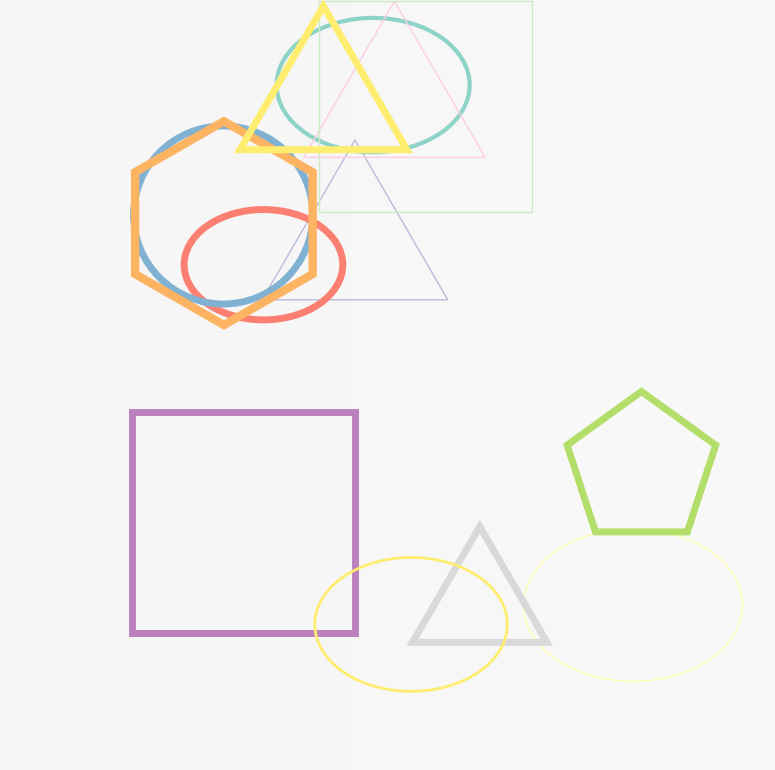[{"shape": "oval", "thickness": 1.5, "radius": 0.62, "center": [0.481, 0.89]}, {"shape": "oval", "thickness": 0.5, "radius": 0.71, "center": [0.817, 0.214]}, {"shape": "triangle", "thickness": 0.5, "radius": 0.69, "center": [0.458, 0.68]}, {"shape": "oval", "thickness": 2.5, "radius": 0.51, "center": [0.34, 0.656]}, {"shape": "circle", "thickness": 2.5, "radius": 0.58, "center": [0.288, 0.721]}, {"shape": "hexagon", "thickness": 3, "radius": 0.66, "center": [0.289, 0.71]}, {"shape": "pentagon", "thickness": 2.5, "radius": 0.5, "center": [0.828, 0.391]}, {"shape": "triangle", "thickness": 0.5, "radius": 0.68, "center": [0.509, 0.863]}, {"shape": "triangle", "thickness": 2.5, "radius": 0.5, "center": [0.619, 0.216]}, {"shape": "square", "thickness": 2.5, "radius": 0.72, "center": [0.314, 0.321]}, {"shape": "square", "thickness": 0.5, "radius": 0.69, "center": [0.549, 0.862]}, {"shape": "triangle", "thickness": 2.5, "radius": 0.62, "center": [0.417, 0.868]}, {"shape": "oval", "thickness": 1, "radius": 0.62, "center": [0.53, 0.189]}]